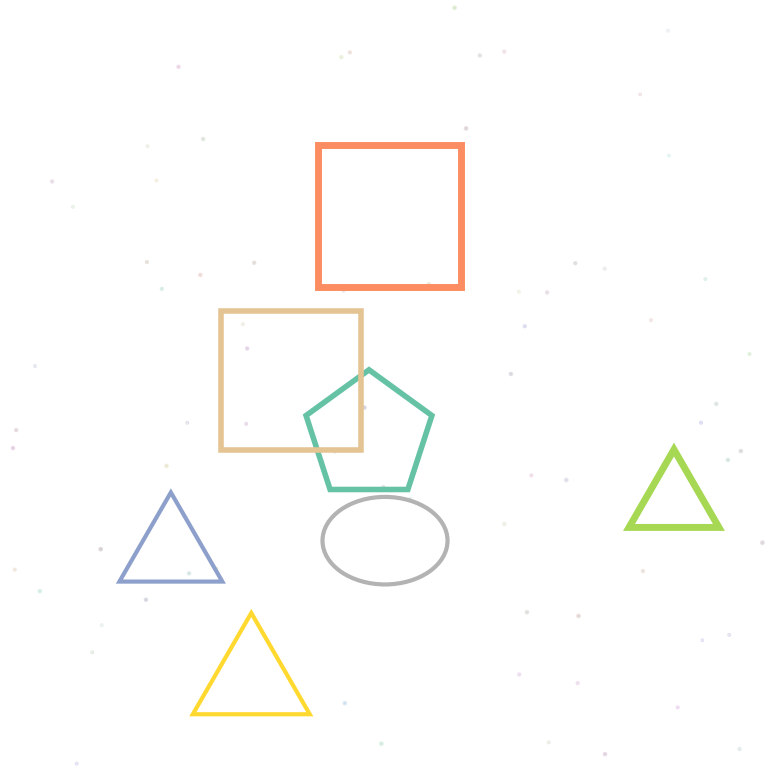[{"shape": "pentagon", "thickness": 2, "radius": 0.43, "center": [0.479, 0.434]}, {"shape": "square", "thickness": 2.5, "radius": 0.46, "center": [0.506, 0.72]}, {"shape": "triangle", "thickness": 1.5, "radius": 0.39, "center": [0.222, 0.283]}, {"shape": "triangle", "thickness": 2.5, "radius": 0.34, "center": [0.875, 0.349]}, {"shape": "triangle", "thickness": 1.5, "radius": 0.44, "center": [0.326, 0.116]}, {"shape": "square", "thickness": 2, "radius": 0.45, "center": [0.378, 0.506]}, {"shape": "oval", "thickness": 1.5, "radius": 0.41, "center": [0.5, 0.298]}]